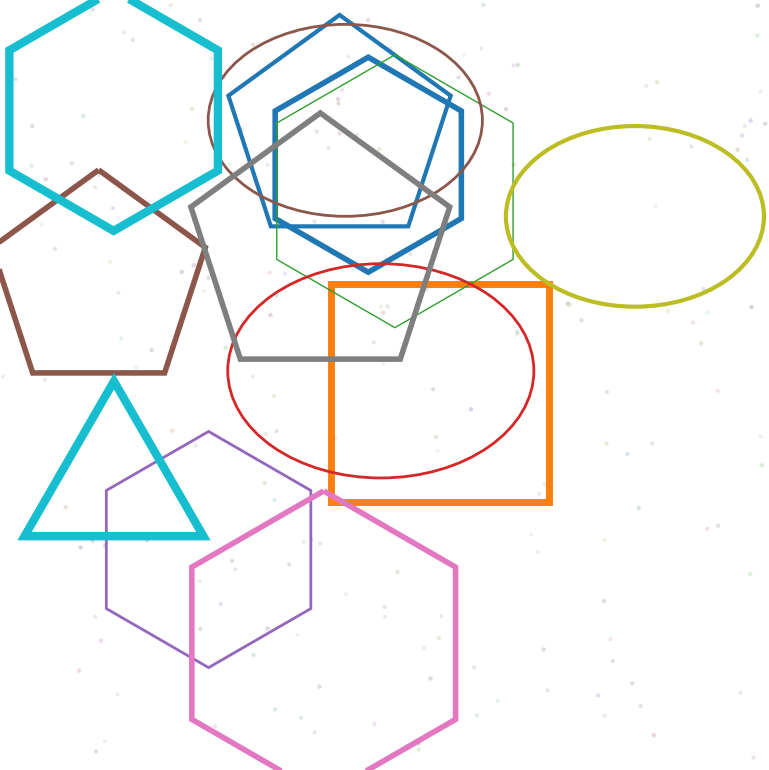[{"shape": "pentagon", "thickness": 1.5, "radius": 0.76, "center": [0.441, 0.829]}, {"shape": "hexagon", "thickness": 2, "radius": 0.7, "center": [0.478, 0.786]}, {"shape": "square", "thickness": 2.5, "radius": 0.71, "center": [0.571, 0.49]}, {"shape": "hexagon", "thickness": 0.5, "radius": 0.89, "center": [0.513, 0.752]}, {"shape": "oval", "thickness": 1, "radius": 0.99, "center": [0.495, 0.518]}, {"shape": "hexagon", "thickness": 1, "radius": 0.77, "center": [0.271, 0.286]}, {"shape": "pentagon", "thickness": 2, "radius": 0.73, "center": [0.128, 0.634]}, {"shape": "oval", "thickness": 1, "radius": 0.89, "center": [0.448, 0.844]}, {"shape": "hexagon", "thickness": 2, "radius": 0.99, "center": [0.42, 0.165]}, {"shape": "pentagon", "thickness": 2, "radius": 0.88, "center": [0.416, 0.677]}, {"shape": "oval", "thickness": 1.5, "radius": 0.84, "center": [0.825, 0.719]}, {"shape": "hexagon", "thickness": 3, "radius": 0.78, "center": [0.148, 0.857]}, {"shape": "triangle", "thickness": 3, "radius": 0.67, "center": [0.148, 0.371]}]